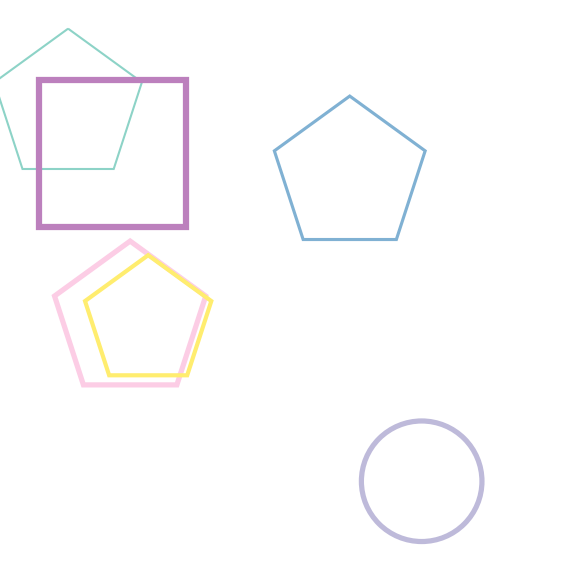[{"shape": "pentagon", "thickness": 1, "radius": 0.67, "center": [0.118, 0.815]}, {"shape": "circle", "thickness": 2.5, "radius": 0.52, "center": [0.73, 0.166]}, {"shape": "pentagon", "thickness": 1.5, "radius": 0.69, "center": [0.606, 0.695]}, {"shape": "pentagon", "thickness": 2.5, "radius": 0.69, "center": [0.225, 0.444]}, {"shape": "square", "thickness": 3, "radius": 0.64, "center": [0.194, 0.733]}, {"shape": "pentagon", "thickness": 2, "radius": 0.57, "center": [0.257, 0.442]}]